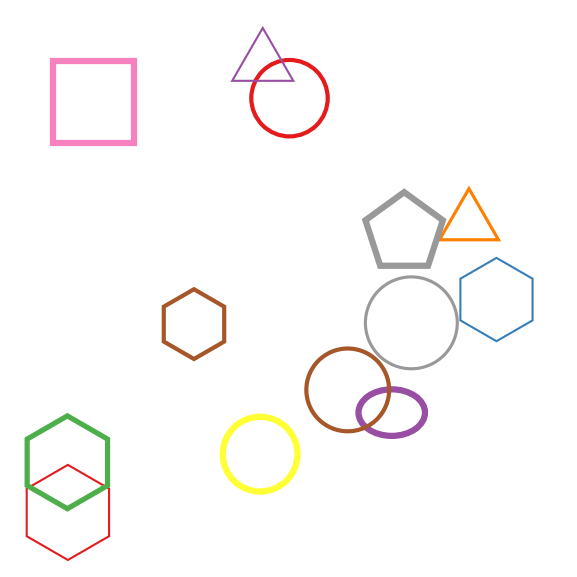[{"shape": "hexagon", "thickness": 1, "radius": 0.41, "center": [0.118, 0.112]}, {"shape": "circle", "thickness": 2, "radius": 0.33, "center": [0.501, 0.829]}, {"shape": "hexagon", "thickness": 1, "radius": 0.36, "center": [0.86, 0.48]}, {"shape": "hexagon", "thickness": 2.5, "radius": 0.4, "center": [0.117, 0.199]}, {"shape": "triangle", "thickness": 1, "radius": 0.31, "center": [0.455, 0.89]}, {"shape": "oval", "thickness": 3, "radius": 0.29, "center": [0.678, 0.285]}, {"shape": "triangle", "thickness": 1.5, "radius": 0.29, "center": [0.812, 0.613]}, {"shape": "circle", "thickness": 3, "radius": 0.32, "center": [0.45, 0.213]}, {"shape": "circle", "thickness": 2, "radius": 0.36, "center": [0.602, 0.324]}, {"shape": "hexagon", "thickness": 2, "radius": 0.3, "center": [0.336, 0.438]}, {"shape": "square", "thickness": 3, "radius": 0.35, "center": [0.162, 0.822]}, {"shape": "pentagon", "thickness": 3, "radius": 0.35, "center": [0.7, 0.596]}, {"shape": "circle", "thickness": 1.5, "radius": 0.4, "center": [0.712, 0.44]}]